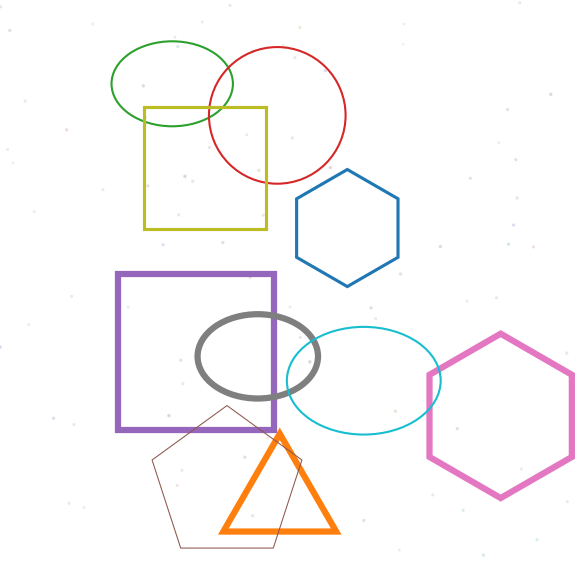[{"shape": "hexagon", "thickness": 1.5, "radius": 0.51, "center": [0.601, 0.604]}, {"shape": "triangle", "thickness": 3, "radius": 0.56, "center": [0.484, 0.135]}, {"shape": "oval", "thickness": 1, "radius": 0.53, "center": [0.298, 0.854]}, {"shape": "circle", "thickness": 1, "radius": 0.59, "center": [0.48, 0.799]}, {"shape": "square", "thickness": 3, "radius": 0.67, "center": [0.339, 0.389]}, {"shape": "pentagon", "thickness": 0.5, "radius": 0.68, "center": [0.393, 0.16]}, {"shape": "hexagon", "thickness": 3, "radius": 0.71, "center": [0.867, 0.279]}, {"shape": "oval", "thickness": 3, "radius": 0.52, "center": [0.446, 0.382]}, {"shape": "square", "thickness": 1.5, "radius": 0.53, "center": [0.354, 0.709]}, {"shape": "oval", "thickness": 1, "radius": 0.67, "center": [0.63, 0.34]}]